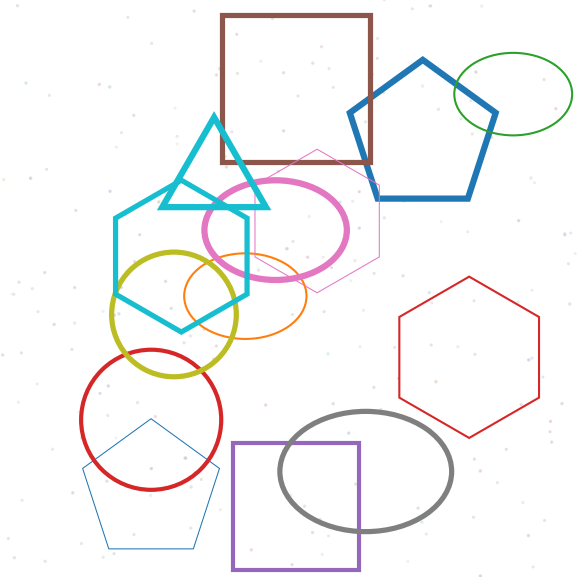[{"shape": "pentagon", "thickness": 0.5, "radius": 0.62, "center": [0.262, 0.149]}, {"shape": "pentagon", "thickness": 3, "radius": 0.66, "center": [0.732, 0.763]}, {"shape": "oval", "thickness": 1, "radius": 0.53, "center": [0.425, 0.486]}, {"shape": "oval", "thickness": 1, "radius": 0.51, "center": [0.889, 0.836]}, {"shape": "circle", "thickness": 2, "radius": 0.61, "center": [0.262, 0.272]}, {"shape": "hexagon", "thickness": 1, "radius": 0.7, "center": [0.812, 0.38]}, {"shape": "square", "thickness": 2, "radius": 0.55, "center": [0.512, 0.123]}, {"shape": "square", "thickness": 2.5, "radius": 0.64, "center": [0.513, 0.846]}, {"shape": "hexagon", "thickness": 0.5, "radius": 0.62, "center": [0.549, 0.616]}, {"shape": "oval", "thickness": 3, "radius": 0.62, "center": [0.477, 0.601]}, {"shape": "oval", "thickness": 2.5, "radius": 0.74, "center": [0.633, 0.183]}, {"shape": "circle", "thickness": 2.5, "radius": 0.54, "center": [0.301, 0.455]}, {"shape": "triangle", "thickness": 3, "radius": 0.52, "center": [0.371, 0.692]}, {"shape": "hexagon", "thickness": 2.5, "radius": 0.66, "center": [0.314, 0.556]}]